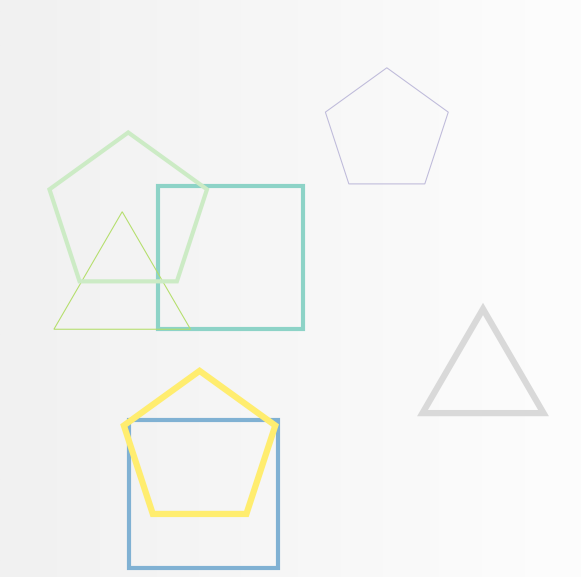[{"shape": "square", "thickness": 2, "radius": 0.62, "center": [0.397, 0.553]}, {"shape": "pentagon", "thickness": 0.5, "radius": 0.56, "center": [0.666, 0.771]}, {"shape": "square", "thickness": 2, "radius": 0.64, "center": [0.351, 0.144]}, {"shape": "triangle", "thickness": 0.5, "radius": 0.68, "center": [0.21, 0.497]}, {"shape": "triangle", "thickness": 3, "radius": 0.6, "center": [0.831, 0.344]}, {"shape": "pentagon", "thickness": 2, "radius": 0.71, "center": [0.221, 0.627]}, {"shape": "pentagon", "thickness": 3, "radius": 0.68, "center": [0.343, 0.22]}]